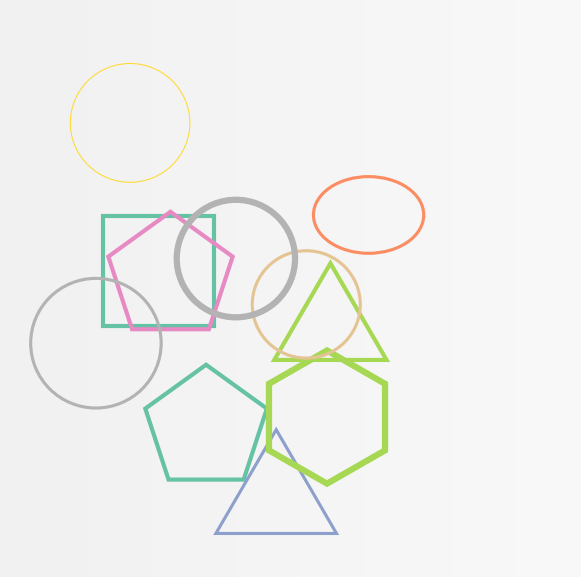[{"shape": "square", "thickness": 2, "radius": 0.47, "center": [0.273, 0.53]}, {"shape": "pentagon", "thickness": 2, "radius": 0.55, "center": [0.355, 0.258]}, {"shape": "oval", "thickness": 1.5, "radius": 0.47, "center": [0.634, 0.627]}, {"shape": "triangle", "thickness": 1.5, "radius": 0.6, "center": [0.475, 0.135]}, {"shape": "pentagon", "thickness": 2, "radius": 0.56, "center": [0.293, 0.52]}, {"shape": "hexagon", "thickness": 3, "radius": 0.58, "center": [0.563, 0.277]}, {"shape": "triangle", "thickness": 2, "radius": 0.56, "center": [0.568, 0.432]}, {"shape": "circle", "thickness": 0.5, "radius": 0.51, "center": [0.224, 0.786]}, {"shape": "circle", "thickness": 1.5, "radius": 0.46, "center": [0.527, 0.472]}, {"shape": "circle", "thickness": 3, "radius": 0.51, "center": [0.406, 0.551]}, {"shape": "circle", "thickness": 1.5, "radius": 0.56, "center": [0.165, 0.405]}]